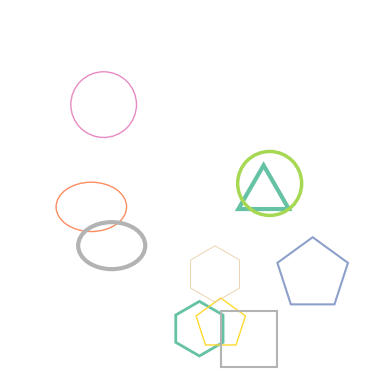[{"shape": "hexagon", "thickness": 2, "radius": 0.35, "center": [0.518, 0.146]}, {"shape": "triangle", "thickness": 3, "radius": 0.38, "center": [0.685, 0.495]}, {"shape": "oval", "thickness": 1, "radius": 0.46, "center": [0.237, 0.463]}, {"shape": "pentagon", "thickness": 1.5, "radius": 0.48, "center": [0.812, 0.287]}, {"shape": "circle", "thickness": 1, "radius": 0.43, "center": [0.269, 0.728]}, {"shape": "circle", "thickness": 2.5, "radius": 0.42, "center": [0.7, 0.524]}, {"shape": "pentagon", "thickness": 1, "radius": 0.34, "center": [0.573, 0.159]}, {"shape": "hexagon", "thickness": 0.5, "radius": 0.37, "center": [0.559, 0.288]}, {"shape": "square", "thickness": 1.5, "radius": 0.36, "center": [0.647, 0.12]}, {"shape": "oval", "thickness": 3, "radius": 0.44, "center": [0.29, 0.362]}]